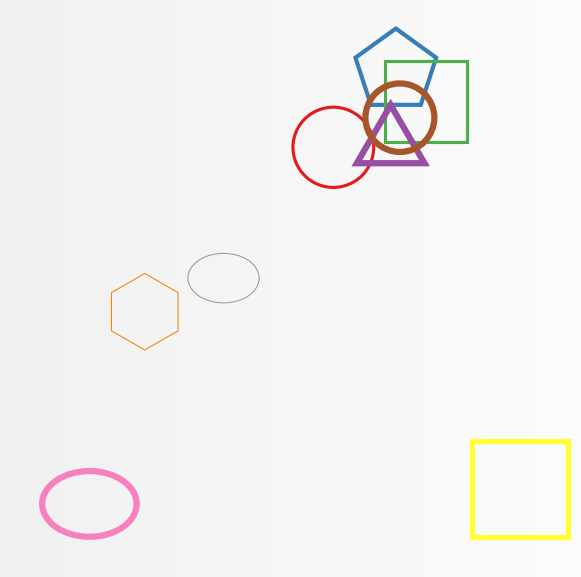[{"shape": "circle", "thickness": 1.5, "radius": 0.35, "center": [0.573, 0.744]}, {"shape": "pentagon", "thickness": 2, "radius": 0.37, "center": [0.681, 0.877]}, {"shape": "square", "thickness": 1.5, "radius": 0.35, "center": [0.733, 0.824]}, {"shape": "triangle", "thickness": 3, "radius": 0.34, "center": [0.672, 0.75]}, {"shape": "hexagon", "thickness": 0.5, "radius": 0.33, "center": [0.249, 0.459]}, {"shape": "square", "thickness": 2.5, "radius": 0.41, "center": [0.895, 0.152]}, {"shape": "circle", "thickness": 3, "radius": 0.3, "center": [0.688, 0.795]}, {"shape": "oval", "thickness": 3, "radius": 0.41, "center": [0.154, 0.127]}, {"shape": "oval", "thickness": 0.5, "radius": 0.31, "center": [0.385, 0.518]}]